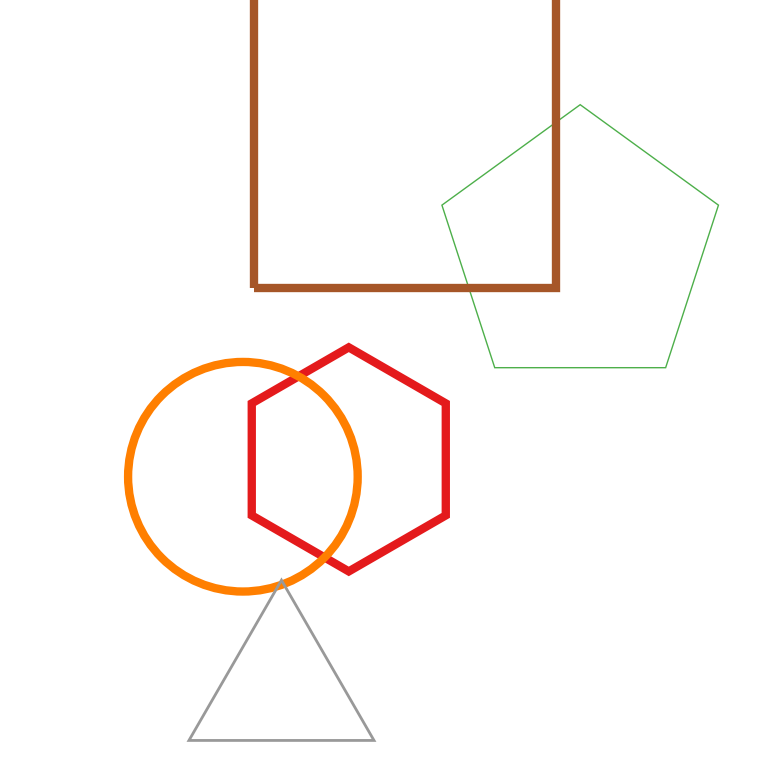[{"shape": "hexagon", "thickness": 3, "radius": 0.73, "center": [0.453, 0.403]}, {"shape": "pentagon", "thickness": 0.5, "radius": 0.94, "center": [0.753, 0.675]}, {"shape": "circle", "thickness": 3, "radius": 0.75, "center": [0.315, 0.381]}, {"shape": "square", "thickness": 3, "radius": 0.98, "center": [0.526, 0.822]}, {"shape": "triangle", "thickness": 1, "radius": 0.69, "center": [0.366, 0.108]}]